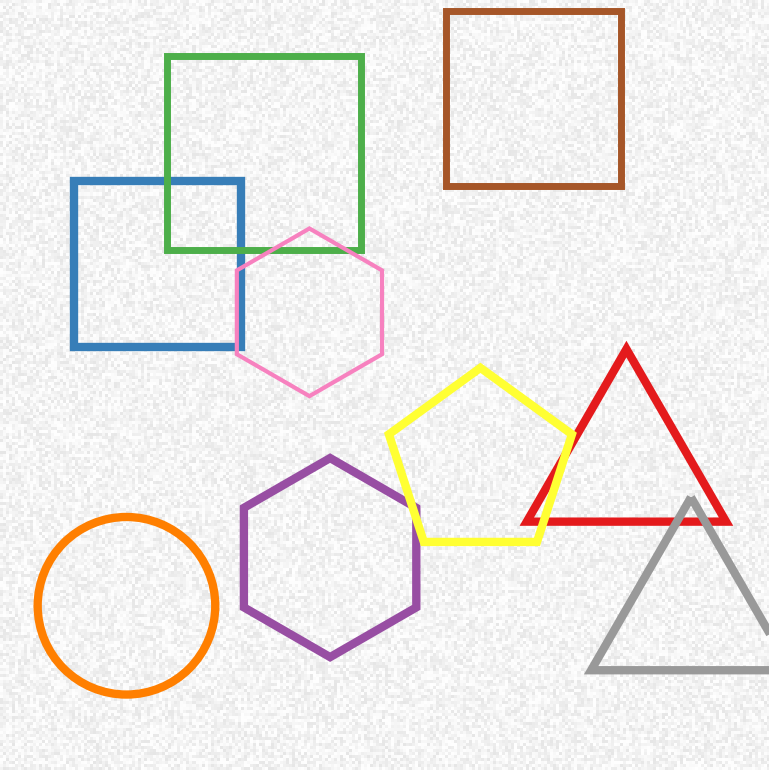[{"shape": "triangle", "thickness": 3, "radius": 0.75, "center": [0.814, 0.397]}, {"shape": "square", "thickness": 3, "radius": 0.54, "center": [0.204, 0.657]}, {"shape": "square", "thickness": 2.5, "radius": 0.63, "center": [0.343, 0.801]}, {"shape": "hexagon", "thickness": 3, "radius": 0.65, "center": [0.429, 0.276]}, {"shape": "circle", "thickness": 3, "radius": 0.58, "center": [0.164, 0.213]}, {"shape": "pentagon", "thickness": 3, "radius": 0.63, "center": [0.624, 0.397]}, {"shape": "square", "thickness": 2.5, "radius": 0.57, "center": [0.693, 0.872]}, {"shape": "hexagon", "thickness": 1.5, "radius": 0.54, "center": [0.402, 0.594]}, {"shape": "triangle", "thickness": 3, "radius": 0.75, "center": [0.897, 0.204]}]